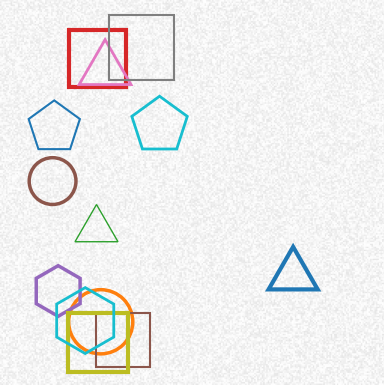[{"shape": "triangle", "thickness": 3, "radius": 0.37, "center": [0.761, 0.285]}, {"shape": "pentagon", "thickness": 1.5, "radius": 0.35, "center": [0.141, 0.669]}, {"shape": "circle", "thickness": 2.5, "radius": 0.42, "center": [0.262, 0.164]}, {"shape": "triangle", "thickness": 1, "radius": 0.32, "center": [0.251, 0.404]}, {"shape": "square", "thickness": 3, "radius": 0.37, "center": [0.253, 0.848]}, {"shape": "hexagon", "thickness": 2.5, "radius": 0.33, "center": [0.151, 0.244]}, {"shape": "circle", "thickness": 2.5, "radius": 0.3, "center": [0.137, 0.53]}, {"shape": "square", "thickness": 1.5, "radius": 0.35, "center": [0.319, 0.116]}, {"shape": "triangle", "thickness": 2, "radius": 0.39, "center": [0.273, 0.819]}, {"shape": "square", "thickness": 1.5, "radius": 0.42, "center": [0.367, 0.877]}, {"shape": "square", "thickness": 3, "radius": 0.39, "center": [0.255, 0.11]}, {"shape": "pentagon", "thickness": 2, "radius": 0.38, "center": [0.414, 0.674]}, {"shape": "hexagon", "thickness": 2, "radius": 0.43, "center": [0.221, 0.167]}]